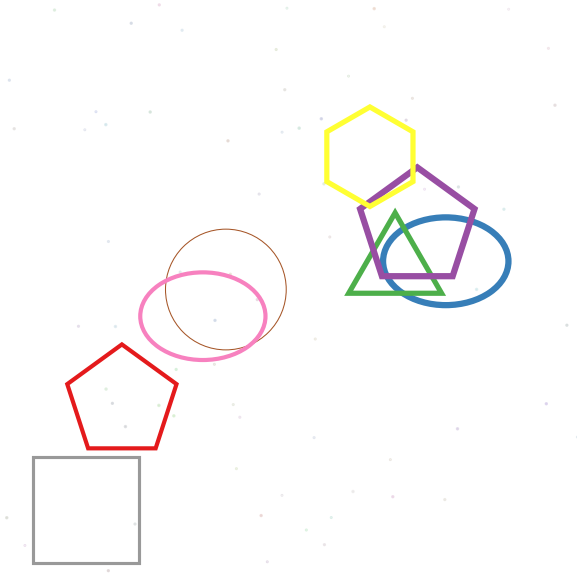[{"shape": "pentagon", "thickness": 2, "radius": 0.5, "center": [0.211, 0.303]}, {"shape": "oval", "thickness": 3, "radius": 0.54, "center": [0.772, 0.547]}, {"shape": "triangle", "thickness": 2.5, "radius": 0.46, "center": [0.684, 0.538]}, {"shape": "pentagon", "thickness": 3, "radius": 0.52, "center": [0.723, 0.605]}, {"shape": "hexagon", "thickness": 2.5, "radius": 0.43, "center": [0.641, 0.728]}, {"shape": "circle", "thickness": 0.5, "radius": 0.52, "center": [0.391, 0.498]}, {"shape": "oval", "thickness": 2, "radius": 0.54, "center": [0.351, 0.452]}, {"shape": "square", "thickness": 1.5, "radius": 0.46, "center": [0.149, 0.116]}]